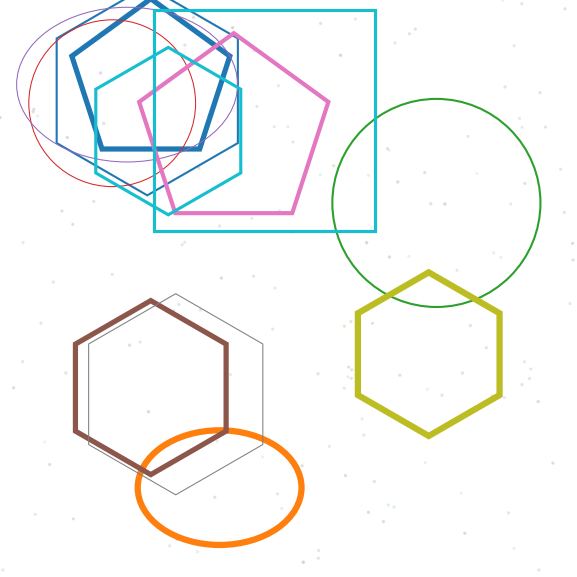[{"shape": "pentagon", "thickness": 2.5, "radius": 0.72, "center": [0.261, 0.857]}, {"shape": "hexagon", "thickness": 1, "radius": 0.91, "center": [0.255, 0.842]}, {"shape": "oval", "thickness": 3, "radius": 0.71, "center": [0.38, 0.155]}, {"shape": "circle", "thickness": 1, "radius": 0.9, "center": [0.756, 0.648]}, {"shape": "circle", "thickness": 0.5, "radius": 0.72, "center": [0.194, 0.82]}, {"shape": "oval", "thickness": 0.5, "radius": 0.96, "center": [0.22, 0.853]}, {"shape": "hexagon", "thickness": 2.5, "radius": 0.75, "center": [0.261, 0.328]}, {"shape": "pentagon", "thickness": 2, "radius": 0.86, "center": [0.405, 0.769]}, {"shape": "hexagon", "thickness": 0.5, "radius": 0.87, "center": [0.304, 0.316]}, {"shape": "hexagon", "thickness": 3, "radius": 0.71, "center": [0.742, 0.386]}, {"shape": "hexagon", "thickness": 1.5, "radius": 0.72, "center": [0.291, 0.772]}, {"shape": "square", "thickness": 1.5, "radius": 0.96, "center": [0.458, 0.79]}]